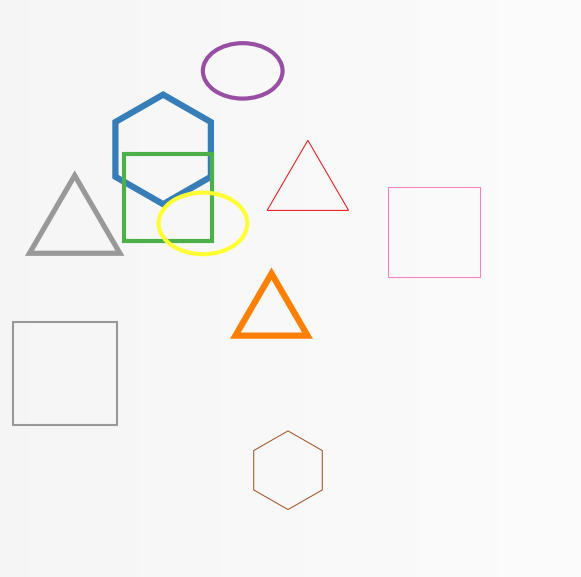[{"shape": "triangle", "thickness": 0.5, "radius": 0.4, "center": [0.53, 0.675]}, {"shape": "hexagon", "thickness": 3, "radius": 0.47, "center": [0.281, 0.74]}, {"shape": "square", "thickness": 2, "radius": 0.38, "center": [0.289, 0.658]}, {"shape": "oval", "thickness": 2, "radius": 0.34, "center": [0.418, 0.876]}, {"shape": "triangle", "thickness": 3, "radius": 0.36, "center": [0.467, 0.454]}, {"shape": "oval", "thickness": 2, "radius": 0.38, "center": [0.349, 0.612]}, {"shape": "hexagon", "thickness": 0.5, "radius": 0.34, "center": [0.495, 0.185]}, {"shape": "square", "thickness": 0.5, "radius": 0.39, "center": [0.747, 0.597]}, {"shape": "square", "thickness": 1, "radius": 0.45, "center": [0.112, 0.352]}, {"shape": "triangle", "thickness": 2.5, "radius": 0.45, "center": [0.128, 0.605]}]